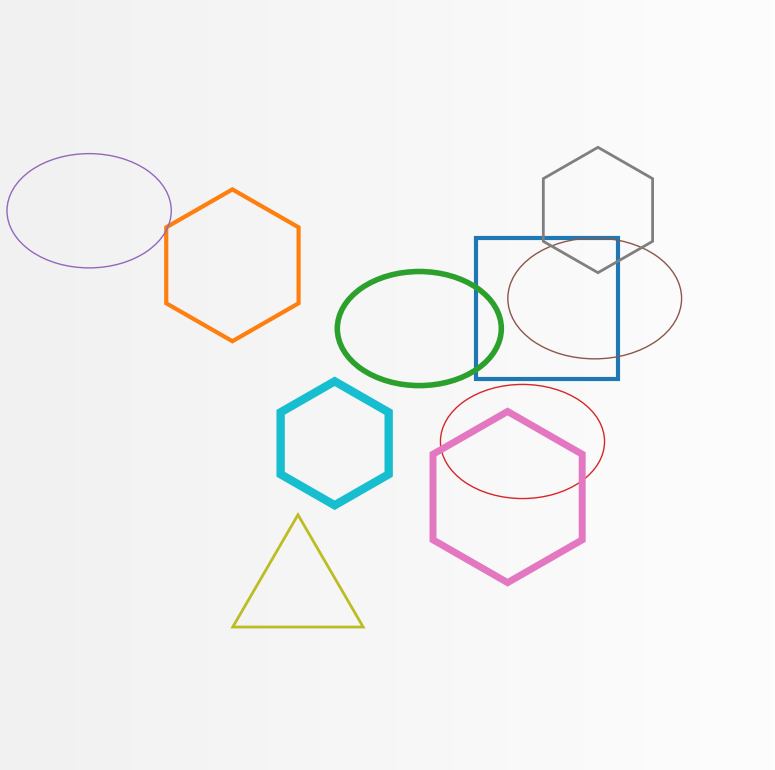[{"shape": "square", "thickness": 1.5, "radius": 0.46, "center": [0.706, 0.6]}, {"shape": "hexagon", "thickness": 1.5, "radius": 0.49, "center": [0.3, 0.655]}, {"shape": "oval", "thickness": 2, "radius": 0.53, "center": [0.541, 0.573]}, {"shape": "oval", "thickness": 0.5, "radius": 0.53, "center": [0.674, 0.427]}, {"shape": "oval", "thickness": 0.5, "radius": 0.53, "center": [0.115, 0.726]}, {"shape": "oval", "thickness": 0.5, "radius": 0.56, "center": [0.767, 0.612]}, {"shape": "hexagon", "thickness": 2.5, "radius": 0.56, "center": [0.655, 0.354]}, {"shape": "hexagon", "thickness": 1, "radius": 0.41, "center": [0.772, 0.727]}, {"shape": "triangle", "thickness": 1, "radius": 0.49, "center": [0.384, 0.234]}, {"shape": "hexagon", "thickness": 3, "radius": 0.4, "center": [0.432, 0.424]}]